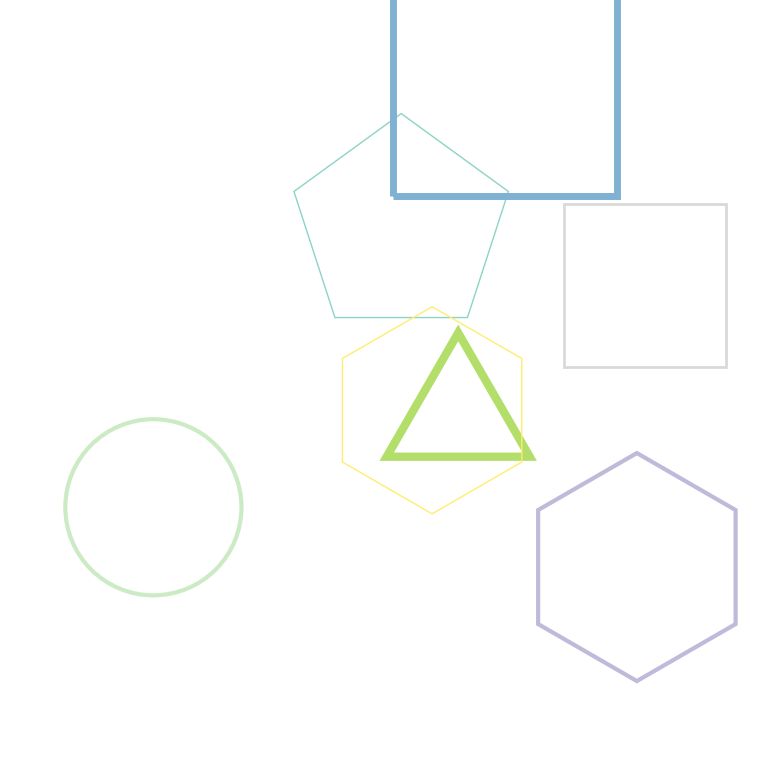[{"shape": "pentagon", "thickness": 0.5, "radius": 0.73, "center": [0.521, 0.706]}, {"shape": "hexagon", "thickness": 1.5, "radius": 0.74, "center": [0.827, 0.264]}, {"shape": "square", "thickness": 2.5, "radius": 0.73, "center": [0.656, 0.89]}, {"shape": "triangle", "thickness": 3, "radius": 0.54, "center": [0.595, 0.46]}, {"shape": "square", "thickness": 1, "radius": 0.53, "center": [0.837, 0.629]}, {"shape": "circle", "thickness": 1.5, "radius": 0.57, "center": [0.199, 0.341]}, {"shape": "hexagon", "thickness": 0.5, "radius": 0.67, "center": [0.561, 0.467]}]